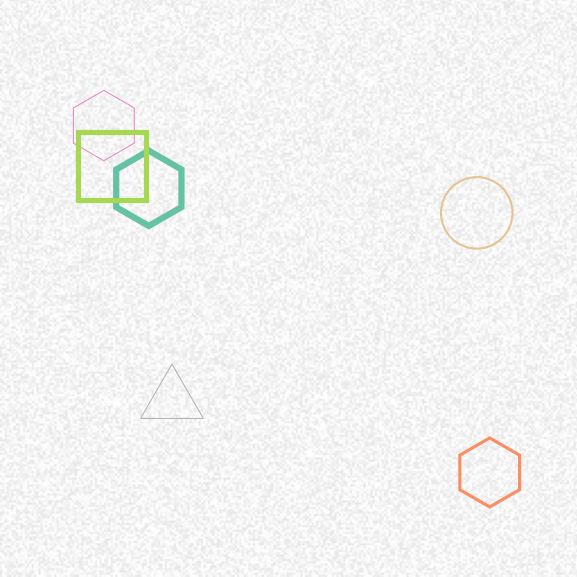[{"shape": "hexagon", "thickness": 3, "radius": 0.33, "center": [0.258, 0.673]}, {"shape": "hexagon", "thickness": 1.5, "radius": 0.3, "center": [0.848, 0.181]}, {"shape": "hexagon", "thickness": 0.5, "radius": 0.3, "center": [0.18, 0.782]}, {"shape": "square", "thickness": 2.5, "radius": 0.29, "center": [0.194, 0.712]}, {"shape": "circle", "thickness": 1, "radius": 0.31, "center": [0.826, 0.631]}, {"shape": "triangle", "thickness": 0.5, "radius": 0.31, "center": [0.298, 0.306]}]